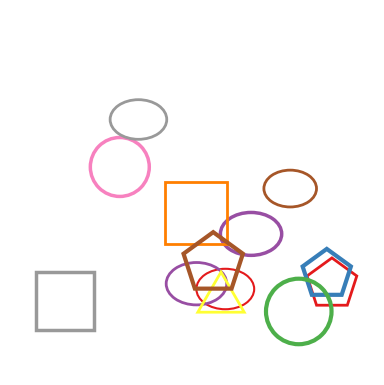[{"shape": "pentagon", "thickness": 2, "radius": 0.34, "center": [0.862, 0.262]}, {"shape": "oval", "thickness": 1.5, "radius": 0.38, "center": [0.585, 0.249]}, {"shape": "pentagon", "thickness": 3, "radius": 0.33, "center": [0.849, 0.288]}, {"shape": "circle", "thickness": 3, "radius": 0.43, "center": [0.776, 0.191]}, {"shape": "oval", "thickness": 2.5, "radius": 0.4, "center": [0.652, 0.392]}, {"shape": "oval", "thickness": 2, "radius": 0.39, "center": [0.51, 0.263]}, {"shape": "square", "thickness": 2, "radius": 0.4, "center": [0.509, 0.447]}, {"shape": "triangle", "thickness": 2, "radius": 0.35, "center": [0.574, 0.224]}, {"shape": "pentagon", "thickness": 3, "radius": 0.41, "center": [0.554, 0.316]}, {"shape": "oval", "thickness": 2, "radius": 0.34, "center": [0.754, 0.51]}, {"shape": "circle", "thickness": 2.5, "radius": 0.38, "center": [0.311, 0.566]}, {"shape": "oval", "thickness": 2, "radius": 0.37, "center": [0.36, 0.69]}, {"shape": "square", "thickness": 2.5, "radius": 0.38, "center": [0.169, 0.218]}]